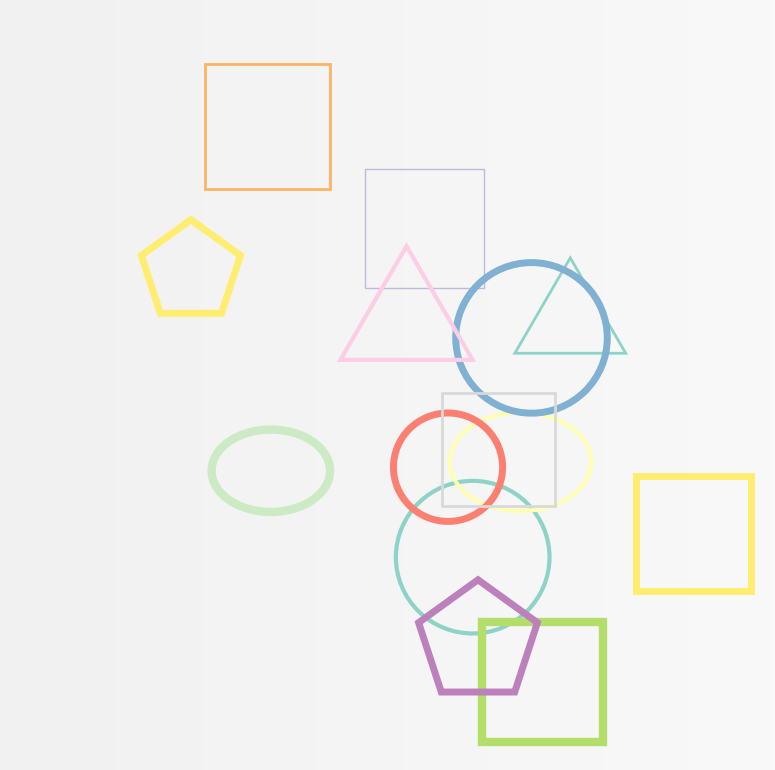[{"shape": "circle", "thickness": 1.5, "radius": 0.5, "center": [0.61, 0.276]}, {"shape": "triangle", "thickness": 1, "radius": 0.41, "center": [0.736, 0.583]}, {"shape": "oval", "thickness": 1.5, "radius": 0.46, "center": [0.672, 0.4]}, {"shape": "square", "thickness": 0.5, "radius": 0.38, "center": [0.548, 0.703]}, {"shape": "circle", "thickness": 2.5, "radius": 0.35, "center": [0.578, 0.393]}, {"shape": "circle", "thickness": 2.5, "radius": 0.49, "center": [0.686, 0.561]}, {"shape": "square", "thickness": 1, "radius": 0.4, "center": [0.345, 0.836]}, {"shape": "square", "thickness": 3, "radius": 0.39, "center": [0.7, 0.114]}, {"shape": "triangle", "thickness": 1.5, "radius": 0.49, "center": [0.524, 0.582]}, {"shape": "square", "thickness": 1, "radius": 0.37, "center": [0.643, 0.416]}, {"shape": "pentagon", "thickness": 2.5, "radius": 0.4, "center": [0.617, 0.166]}, {"shape": "oval", "thickness": 3, "radius": 0.38, "center": [0.349, 0.389]}, {"shape": "square", "thickness": 2.5, "radius": 0.37, "center": [0.895, 0.307]}, {"shape": "pentagon", "thickness": 2.5, "radius": 0.34, "center": [0.246, 0.647]}]